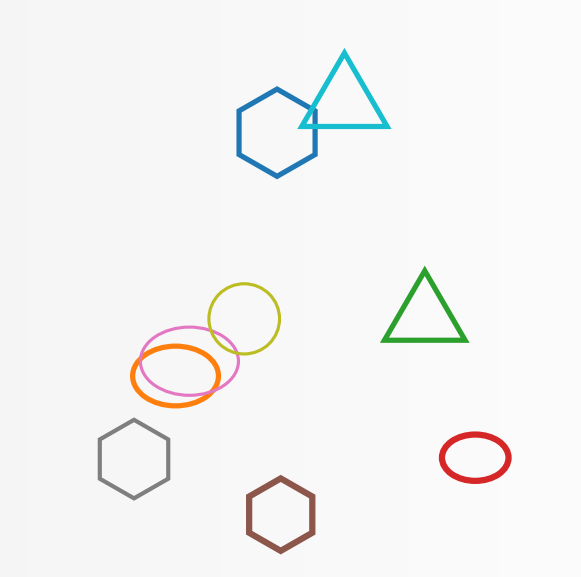[{"shape": "hexagon", "thickness": 2.5, "radius": 0.38, "center": [0.477, 0.769]}, {"shape": "oval", "thickness": 2.5, "radius": 0.37, "center": [0.302, 0.348]}, {"shape": "triangle", "thickness": 2.5, "radius": 0.4, "center": [0.731, 0.45]}, {"shape": "oval", "thickness": 3, "radius": 0.29, "center": [0.818, 0.207]}, {"shape": "hexagon", "thickness": 3, "radius": 0.31, "center": [0.483, 0.108]}, {"shape": "oval", "thickness": 1.5, "radius": 0.42, "center": [0.326, 0.374]}, {"shape": "hexagon", "thickness": 2, "radius": 0.34, "center": [0.231, 0.204]}, {"shape": "circle", "thickness": 1.5, "radius": 0.3, "center": [0.42, 0.447]}, {"shape": "triangle", "thickness": 2.5, "radius": 0.42, "center": [0.593, 0.823]}]